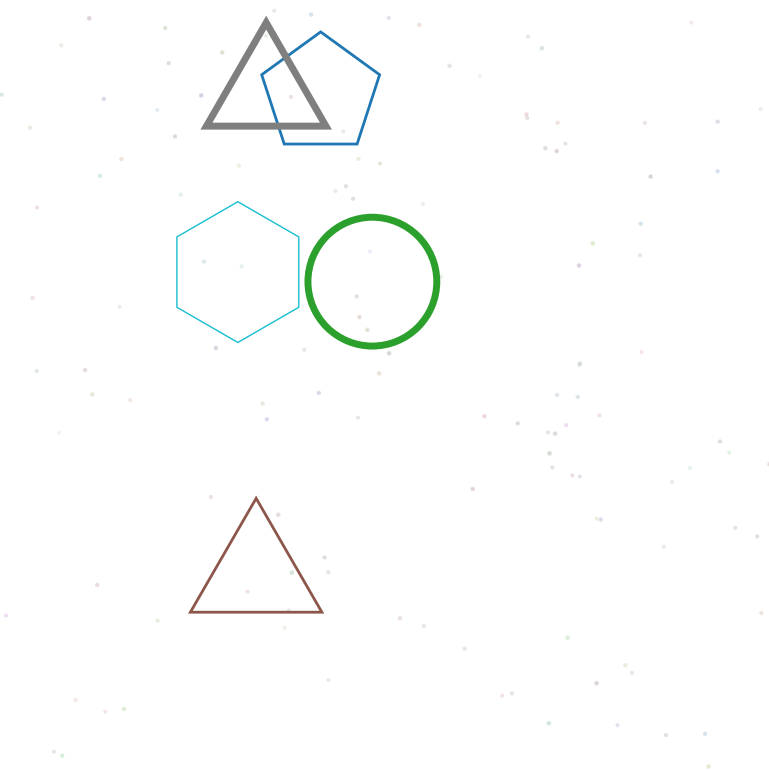[{"shape": "pentagon", "thickness": 1, "radius": 0.4, "center": [0.416, 0.878]}, {"shape": "circle", "thickness": 2.5, "radius": 0.42, "center": [0.484, 0.634]}, {"shape": "triangle", "thickness": 1, "radius": 0.49, "center": [0.333, 0.254]}, {"shape": "triangle", "thickness": 2.5, "radius": 0.45, "center": [0.346, 0.881]}, {"shape": "hexagon", "thickness": 0.5, "radius": 0.46, "center": [0.309, 0.647]}]